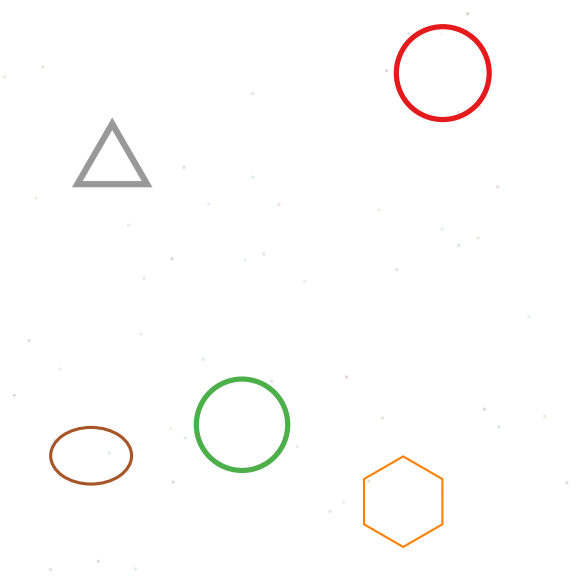[{"shape": "circle", "thickness": 2.5, "radius": 0.4, "center": [0.767, 0.873]}, {"shape": "circle", "thickness": 2.5, "radius": 0.4, "center": [0.419, 0.264]}, {"shape": "hexagon", "thickness": 1, "radius": 0.39, "center": [0.698, 0.13]}, {"shape": "oval", "thickness": 1.5, "radius": 0.35, "center": [0.158, 0.21]}, {"shape": "triangle", "thickness": 3, "radius": 0.35, "center": [0.194, 0.715]}]